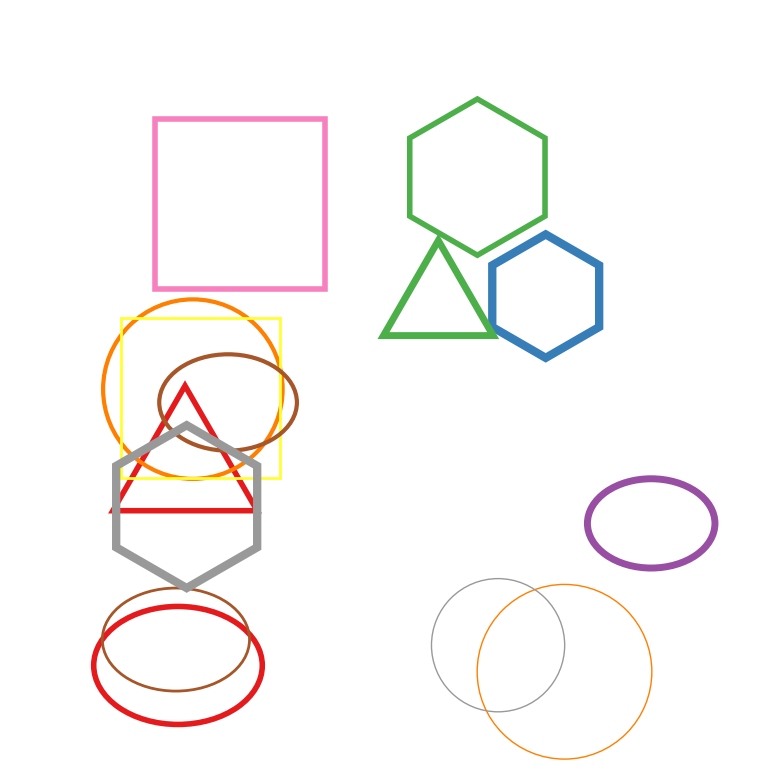[{"shape": "oval", "thickness": 2, "radius": 0.55, "center": [0.231, 0.136]}, {"shape": "triangle", "thickness": 2, "radius": 0.54, "center": [0.24, 0.391]}, {"shape": "hexagon", "thickness": 3, "radius": 0.4, "center": [0.709, 0.615]}, {"shape": "triangle", "thickness": 2.5, "radius": 0.41, "center": [0.569, 0.605]}, {"shape": "hexagon", "thickness": 2, "radius": 0.51, "center": [0.62, 0.77]}, {"shape": "oval", "thickness": 2.5, "radius": 0.41, "center": [0.846, 0.32]}, {"shape": "circle", "thickness": 1.5, "radius": 0.58, "center": [0.25, 0.495]}, {"shape": "circle", "thickness": 0.5, "radius": 0.57, "center": [0.733, 0.128]}, {"shape": "square", "thickness": 1, "radius": 0.52, "center": [0.26, 0.483]}, {"shape": "oval", "thickness": 1.5, "radius": 0.45, "center": [0.296, 0.477]}, {"shape": "oval", "thickness": 1, "radius": 0.48, "center": [0.228, 0.169]}, {"shape": "square", "thickness": 2, "radius": 0.55, "center": [0.312, 0.735]}, {"shape": "hexagon", "thickness": 3, "radius": 0.53, "center": [0.242, 0.342]}, {"shape": "circle", "thickness": 0.5, "radius": 0.43, "center": [0.647, 0.162]}]